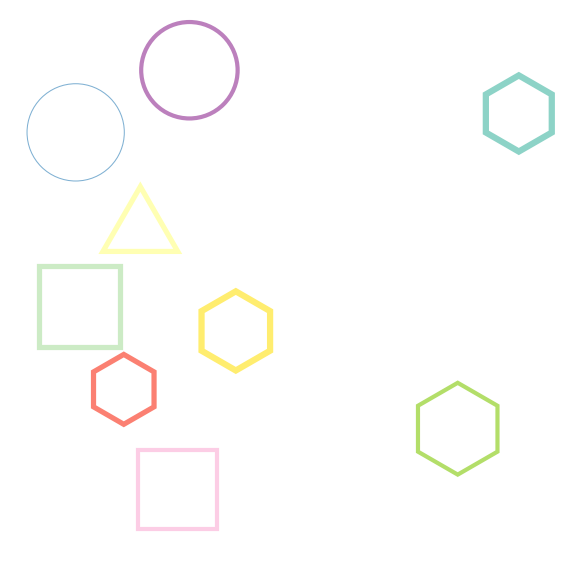[{"shape": "hexagon", "thickness": 3, "radius": 0.33, "center": [0.898, 0.803]}, {"shape": "triangle", "thickness": 2.5, "radius": 0.37, "center": [0.243, 0.601]}, {"shape": "hexagon", "thickness": 2.5, "radius": 0.3, "center": [0.214, 0.325]}, {"shape": "circle", "thickness": 0.5, "radius": 0.42, "center": [0.131, 0.77]}, {"shape": "hexagon", "thickness": 2, "radius": 0.4, "center": [0.793, 0.257]}, {"shape": "square", "thickness": 2, "radius": 0.34, "center": [0.307, 0.152]}, {"shape": "circle", "thickness": 2, "radius": 0.42, "center": [0.328, 0.877]}, {"shape": "square", "thickness": 2.5, "radius": 0.35, "center": [0.138, 0.468]}, {"shape": "hexagon", "thickness": 3, "radius": 0.34, "center": [0.408, 0.426]}]